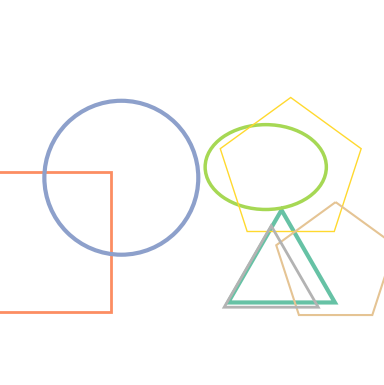[{"shape": "triangle", "thickness": 3, "radius": 0.8, "center": [0.731, 0.294]}, {"shape": "square", "thickness": 2, "radius": 0.91, "center": [0.107, 0.372]}, {"shape": "circle", "thickness": 3, "radius": 1.0, "center": [0.315, 0.538]}, {"shape": "oval", "thickness": 2.5, "radius": 0.79, "center": [0.69, 0.566]}, {"shape": "pentagon", "thickness": 1, "radius": 0.96, "center": [0.755, 0.554]}, {"shape": "pentagon", "thickness": 1.5, "radius": 0.81, "center": [0.872, 0.313]}, {"shape": "triangle", "thickness": 2, "radius": 0.7, "center": [0.704, 0.273]}]